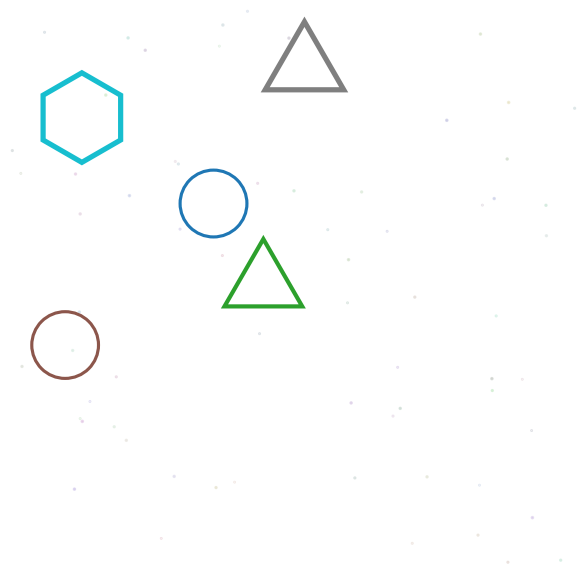[{"shape": "circle", "thickness": 1.5, "radius": 0.29, "center": [0.37, 0.647]}, {"shape": "triangle", "thickness": 2, "radius": 0.39, "center": [0.456, 0.507]}, {"shape": "circle", "thickness": 1.5, "radius": 0.29, "center": [0.113, 0.402]}, {"shape": "triangle", "thickness": 2.5, "radius": 0.39, "center": [0.527, 0.883]}, {"shape": "hexagon", "thickness": 2.5, "radius": 0.39, "center": [0.142, 0.795]}]